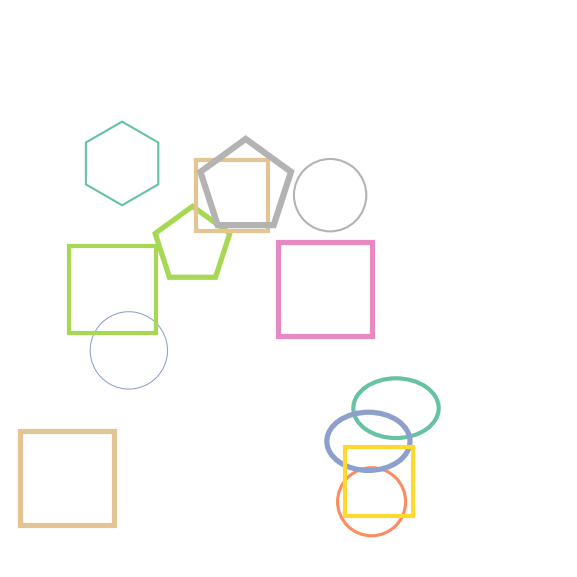[{"shape": "hexagon", "thickness": 1, "radius": 0.36, "center": [0.211, 0.716]}, {"shape": "oval", "thickness": 2, "radius": 0.37, "center": [0.686, 0.292]}, {"shape": "circle", "thickness": 1.5, "radius": 0.29, "center": [0.643, 0.13]}, {"shape": "oval", "thickness": 2.5, "radius": 0.36, "center": [0.638, 0.235]}, {"shape": "circle", "thickness": 0.5, "radius": 0.33, "center": [0.223, 0.392]}, {"shape": "square", "thickness": 2.5, "radius": 0.41, "center": [0.563, 0.499]}, {"shape": "pentagon", "thickness": 2.5, "radius": 0.34, "center": [0.333, 0.574]}, {"shape": "square", "thickness": 2, "radius": 0.37, "center": [0.195, 0.498]}, {"shape": "square", "thickness": 2, "radius": 0.29, "center": [0.656, 0.165]}, {"shape": "square", "thickness": 2, "radius": 0.31, "center": [0.402, 0.661]}, {"shape": "square", "thickness": 2.5, "radius": 0.41, "center": [0.115, 0.171]}, {"shape": "pentagon", "thickness": 3, "radius": 0.41, "center": [0.425, 0.676]}, {"shape": "circle", "thickness": 1, "radius": 0.31, "center": [0.572, 0.661]}]